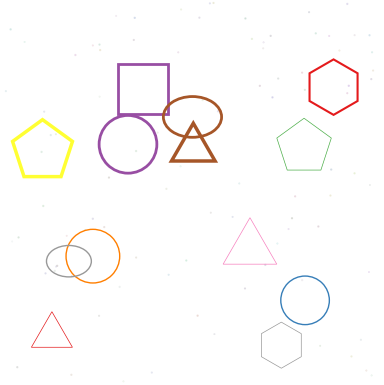[{"shape": "hexagon", "thickness": 1.5, "radius": 0.36, "center": [0.866, 0.774]}, {"shape": "triangle", "thickness": 0.5, "radius": 0.31, "center": [0.135, 0.129]}, {"shape": "circle", "thickness": 1, "radius": 0.32, "center": [0.792, 0.22]}, {"shape": "pentagon", "thickness": 0.5, "radius": 0.37, "center": [0.79, 0.618]}, {"shape": "square", "thickness": 2, "radius": 0.32, "center": [0.372, 0.769]}, {"shape": "circle", "thickness": 2, "radius": 0.37, "center": [0.332, 0.625]}, {"shape": "circle", "thickness": 1, "radius": 0.35, "center": [0.241, 0.335]}, {"shape": "pentagon", "thickness": 2.5, "radius": 0.41, "center": [0.11, 0.607]}, {"shape": "triangle", "thickness": 2.5, "radius": 0.33, "center": [0.502, 0.615]}, {"shape": "oval", "thickness": 2, "radius": 0.38, "center": [0.5, 0.696]}, {"shape": "triangle", "thickness": 0.5, "radius": 0.4, "center": [0.649, 0.354]}, {"shape": "oval", "thickness": 1, "radius": 0.29, "center": [0.179, 0.322]}, {"shape": "hexagon", "thickness": 0.5, "radius": 0.3, "center": [0.731, 0.103]}]